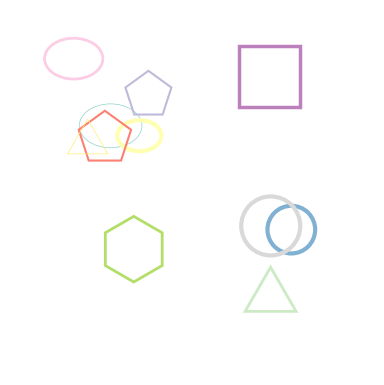[{"shape": "oval", "thickness": 0.5, "radius": 0.41, "center": [0.287, 0.673]}, {"shape": "oval", "thickness": 3, "radius": 0.29, "center": [0.362, 0.647]}, {"shape": "pentagon", "thickness": 1.5, "radius": 0.31, "center": [0.386, 0.753]}, {"shape": "pentagon", "thickness": 1.5, "radius": 0.36, "center": [0.272, 0.641]}, {"shape": "circle", "thickness": 3, "radius": 0.31, "center": [0.757, 0.404]}, {"shape": "hexagon", "thickness": 2, "radius": 0.43, "center": [0.347, 0.353]}, {"shape": "oval", "thickness": 2, "radius": 0.38, "center": [0.191, 0.848]}, {"shape": "circle", "thickness": 3, "radius": 0.38, "center": [0.703, 0.413]}, {"shape": "square", "thickness": 2.5, "radius": 0.4, "center": [0.7, 0.802]}, {"shape": "triangle", "thickness": 2, "radius": 0.38, "center": [0.703, 0.229]}, {"shape": "triangle", "thickness": 0.5, "radius": 0.3, "center": [0.228, 0.63]}]